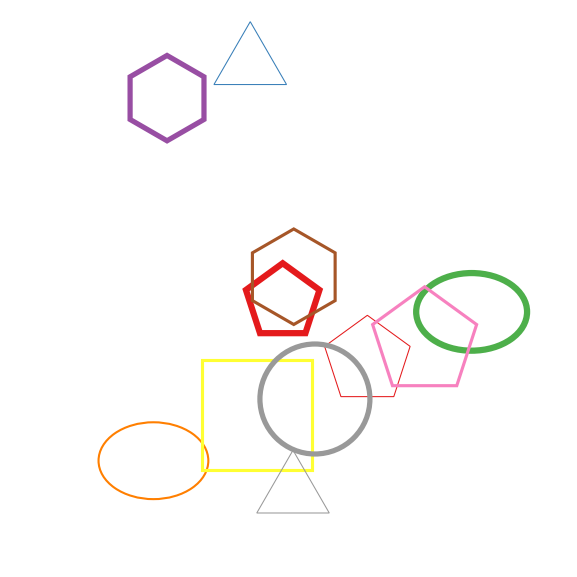[{"shape": "pentagon", "thickness": 3, "radius": 0.33, "center": [0.49, 0.476]}, {"shape": "pentagon", "thickness": 0.5, "radius": 0.39, "center": [0.636, 0.375]}, {"shape": "triangle", "thickness": 0.5, "radius": 0.36, "center": [0.433, 0.889]}, {"shape": "oval", "thickness": 3, "radius": 0.48, "center": [0.817, 0.459]}, {"shape": "hexagon", "thickness": 2.5, "radius": 0.37, "center": [0.289, 0.829]}, {"shape": "oval", "thickness": 1, "radius": 0.48, "center": [0.266, 0.201]}, {"shape": "square", "thickness": 1.5, "radius": 0.48, "center": [0.445, 0.281]}, {"shape": "hexagon", "thickness": 1.5, "radius": 0.41, "center": [0.509, 0.52]}, {"shape": "pentagon", "thickness": 1.5, "radius": 0.47, "center": [0.735, 0.408]}, {"shape": "triangle", "thickness": 0.5, "radius": 0.36, "center": [0.507, 0.147]}, {"shape": "circle", "thickness": 2.5, "radius": 0.48, "center": [0.545, 0.308]}]